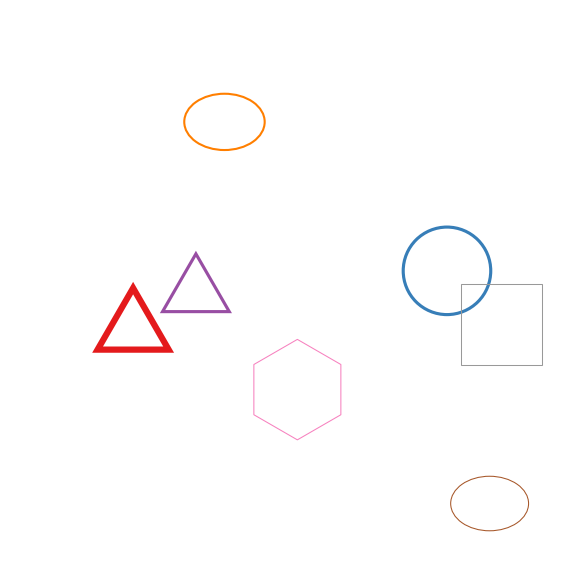[{"shape": "triangle", "thickness": 3, "radius": 0.36, "center": [0.231, 0.429]}, {"shape": "circle", "thickness": 1.5, "radius": 0.38, "center": [0.774, 0.53]}, {"shape": "triangle", "thickness": 1.5, "radius": 0.33, "center": [0.339, 0.493]}, {"shape": "oval", "thickness": 1, "radius": 0.35, "center": [0.389, 0.788]}, {"shape": "oval", "thickness": 0.5, "radius": 0.34, "center": [0.848, 0.127]}, {"shape": "hexagon", "thickness": 0.5, "radius": 0.43, "center": [0.515, 0.324]}, {"shape": "square", "thickness": 0.5, "radius": 0.35, "center": [0.869, 0.438]}]